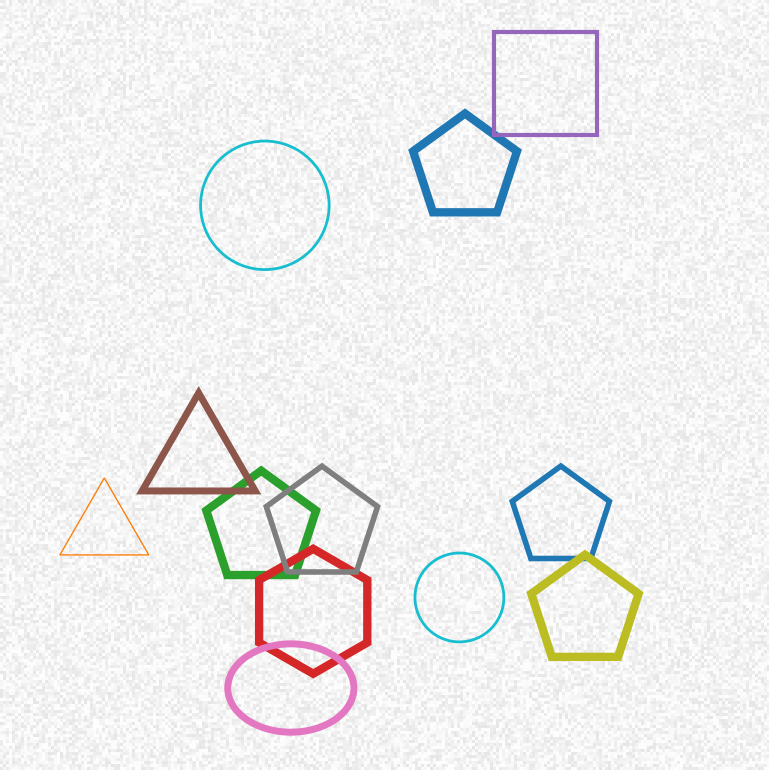[{"shape": "pentagon", "thickness": 2, "radius": 0.33, "center": [0.728, 0.328]}, {"shape": "pentagon", "thickness": 3, "radius": 0.35, "center": [0.604, 0.782]}, {"shape": "triangle", "thickness": 0.5, "radius": 0.33, "center": [0.136, 0.313]}, {"shape": "pentagon", "thickness": 3, "radius": 0.37, "center": [0.339, 0.314]}, {"shape": "hexagon", "thickness": 3, "radius": 0.41, "center": [0.407, 0.206]}, {"shape": "square", "thickness": 1.5, "radius": 0.33, "center": [0.708, 0.891]}, {"shape": "triangle", "thickness": 2.5, "radius": 0.42, "center": [0.258, 0.405]}, {"shape": "oval", "thickness": 2.5, "radius": 0.41, "center": [0.378, 0.106]}, {"shape": "pentagon", "thickness": 2, "radius": 0.38, "center": [0.418, 0.319]}, {"shape": "pentagon", "thickness": 3, "radius": 0.37, "center": [0.76, 0.206]}, {"shape": "circle", "thickness": 1, "radius": 0.29, "center": [0.597, 0.224]}, {"shape": "circle", "thickness": 1, "radius": 0.42, "center": [0.344, 0.733]}]